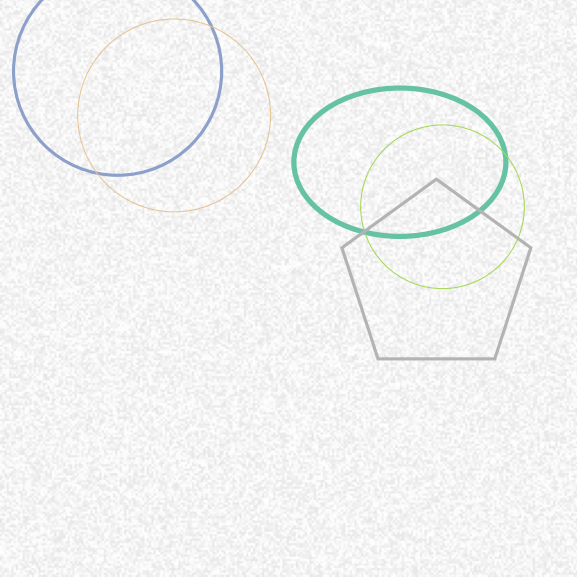[{"shape": "oval", "thickness": 2.5, "radius": 0.92, "center": [0.692, 0.718]}, {"shape": "circle", "thickness": 1.5, "radius": 0.9, "center": [0.204, 0.876]}, {"shape": "circle", "thickness": 0.5, "radius": 0.71, "center": [0.766, 0.641]}, {"shape": "circle", "thickness": 0.5, "radius": 0.84, "center": [0.302, 0.799]}, {"shape": "pentagon", "thickness": 1.5, "radius": 0.86, "center": [0.756, 0.517]}]